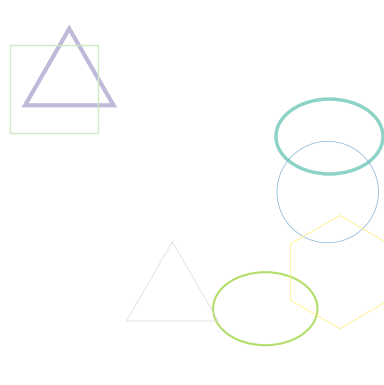[{"shape": "oval", "thickness": 2.5, "radius": 0.69, "center": [0.856, 0.645]}, {"shape": "triangle", "thickness": 3, "radius": 0.66, "center": [0.18, 0.793]}, {"shape": "circle", "thickness": 0.5, "radius": 0.66, "center": [0.851, 0.501]}, {"shape": "oval", "thickness": 1.5, "radius": 0.68, "center": [0.689, 0.198]}, {"shape": "triangle", "thickness": 0.5, "radius": 0.69, "center": [0.448, 0.235]}, {"shape": "square", "thickness": 1, "radius": 0.57, "center": [0.14, 0.768]}, {"shape": "hexagon", "thickness": 0.5, "radius": 0.73, "center": [0.882, 0.293]}]